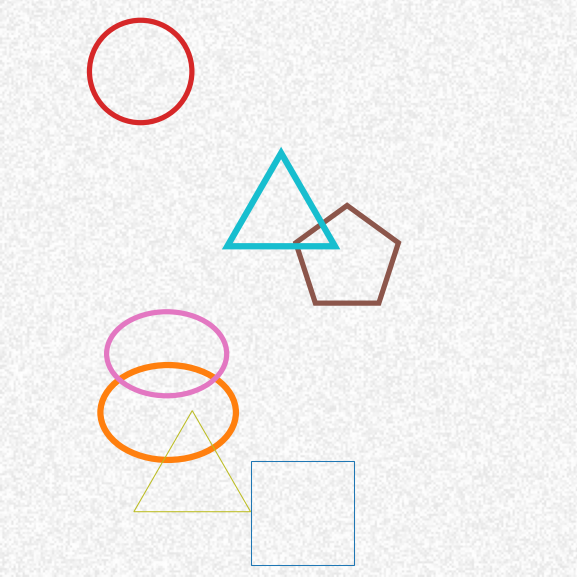[{"shape": "square", "thickness": 0.5, "radius": 0.45, "center": [0.523, 0.111]}, {"shape": "oval", "thickness": 3, "radius": 0.59, "center": [0.291, 0.285]}, {"shape": "circle", "thickness": 2.5, "radius": 0.44, "center": [0.244, 0.875]}, {"shape": "pentagon", "thickness": 2.5, "radius": 0.47, "center": [0.601, 0.55]}, {"shape": "oval", "thickness": 2.5, "radius": 0.52, "center": [0.289, 0.387]}, {"shape": "triangle", "thickness": 0.5, "radius": 0.58, "center": [0.333, 0.171]}, {"shape": "triangle", "thickness": 3, "radius": 0.54, "center": [0.487, 0.627]}]